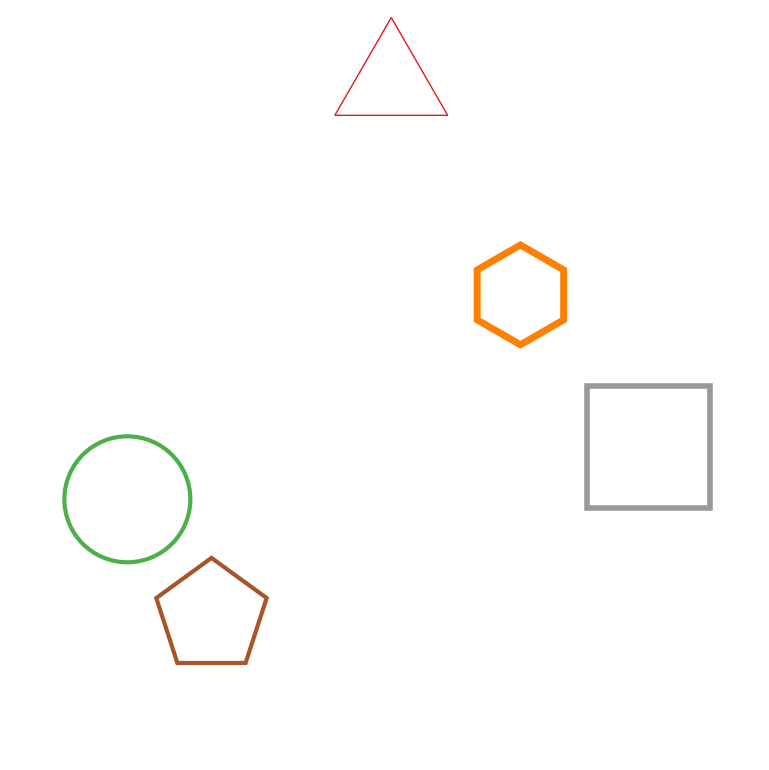[{"shape": "triangle", "thickness": 0.5, "radius": 0.42, "center": [0.508, 0.893]}, {"shape": "circle", "thickness": 1.5, "radius": 0.41, "center": [0.165, 0.352]}, {"shape": "hexagon", "thickness": 2.5, "radius": 0.32, "center": [0.676, 0.617]}, {"shape": "pentagon", "thickness": 1.5, "radius": 0.38, "center": [0.275, 0.2]}, {"shape": "square", "thickness": 2, "radius": 0.4, "center": [0.842, 0.419]}]